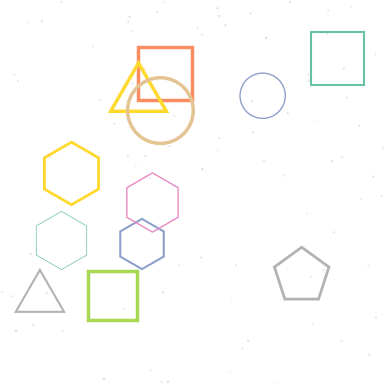[{"shape": "hexagon", "thickness": 0.5, "radius": 0.38, "center": [0.16, 0.375]}, {"shape": "square", "thickness": 1.5, "radius": 0.35, "center": [0.876, 0.848]}, {"shape": "square", "thickness": 2.5, "radius": 0.35, "center": [0.428, 0.809]}, {"shape": "circle", "thickness": 1, "radius": 0.29, "center": [0.682, 0.751]}, {"shape": "hexagon", "thickness": 1.5, "radius": 0.33, "center": [0.369, 0.366]}, {"shape": "hexagon", "thickness": 1, "radius": 0.38, "center": [0.396, 0.474]}, {"shape": "square", "thickness": 2.5, "radius": 0.32, "center": [0.292, 0.233]}, {"shape": "hexagon", "thickness": 2, "radius": 0.41, "center": [0.186, 0.55]}, {"shape": "triangle", "thickness": 2.5, "radius": 0.42, "center": [0.36, 0.753]}, {"shape": "circle", "thickness": 2.5, "radius": 0.43, "center": [0.417, 0.713]}, {"shape": "triangle", "thickness": 1.5, "radius": 0.36, "center": [0.104, 0.226]}, {"shape": "pentagon", "thickness": 2, "radius": 0.37, "center": [0.784, 0.283]}]